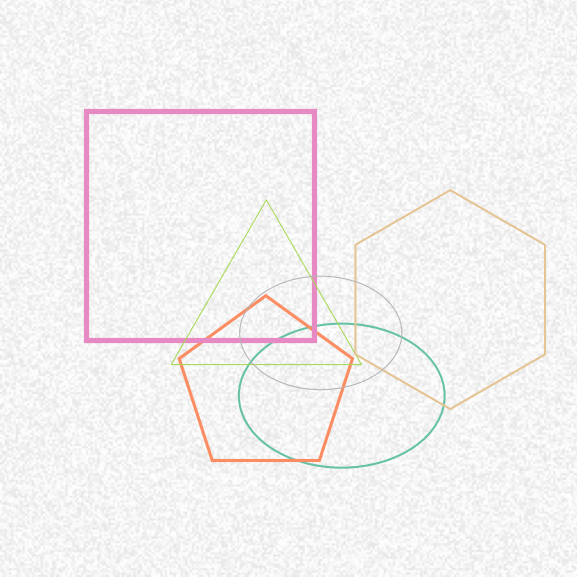[{"shape": "oval", "thickness": 1, "radius": 0.89, "center": [0.592, 0.314]}, {"shape": "pentagon", "thickness": 1.5, "radius": 0.79, "center": [0.46, 0.329]}, {"shape": "square", "thickness": 2.5, "radius": 0.99, "center": [0.346, 0.608]}, {"shape": "triangle", "thickness": 0.5, "radius": 0.95, "center": [0.461, 0.463]}, {"shape": "hexagon", "thickness": 1, "radius": 0.95, "center": [0.78, 0.48]}, {"shape": "oval", "thickness": 0.5, "radius": 0.7, "center": [0.555, 0.423]}]